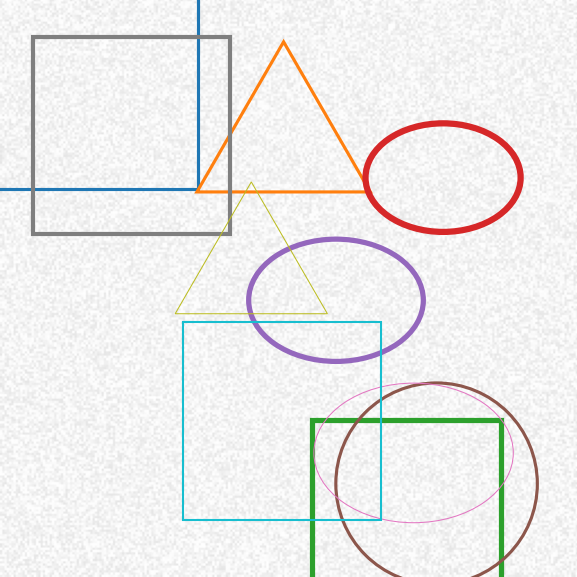[{"shape": "square", "thickness": 1.5, "radius": 0.93, "center": [0.155, 0.859]}, {"shape": "triangle", "thickness": 1.5, "radius": 0.87, "center": [0.491, 0.753]}, {"shape": "square", "thickness": 2.5, "radius": 0.82, "center": [0.704, 0.109]}, {"shape": "oval", "thickness": 3, "radius": 0.67, "center": [0.767, 0.692]}, {"shape": "oval", "thickness": 2.5, "radius": 0.76, "center": [0.582, 0.479]}, {"shape": "circle", "thickness": 1.5, "radius": 0.87, "center": [0.756, 0.162]}, {"shape": "oval", "thickness": 0.5, "radius": 0.86, "center": [0.716, 0.215]}, {"shape": "square", "thickness": 2, "radius": 0.85, "center": [0.227, 0.764]}, {"shape": "triangle", "thickness": 0.5, "radius": 0.76, "center": [0.435, 0.532]}, {"shape": "square", "thickness": 1, "radius": 0.86, "center": [0.489, 0.27]}]